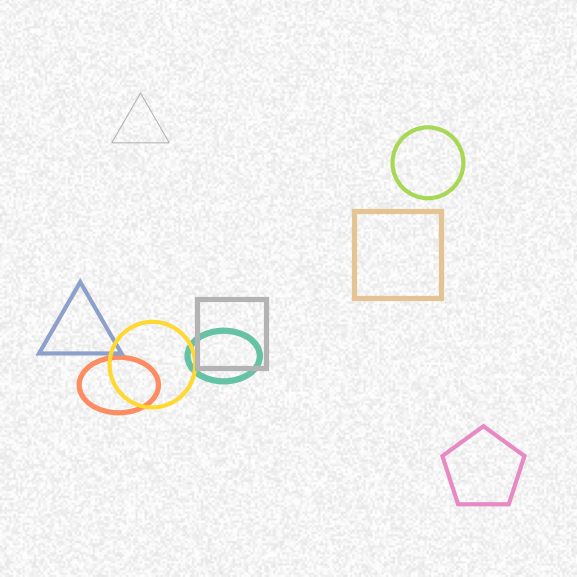[{"shape": "oval", "thickness": 3, "radius": 0.31, "center": [0.387, 0.383]}, {"shape": "oval", "thickness": 2.5, "radius": 0.34, "center": [0.206, 0.332]}, {"shape": "triangle", "thickness": 2, "radius": 0.41, "center": [0.139, 0.428]}, {"shape": "pentagon", "thickness": 2, "radius": 0.37, "center": [0.837, 0.186]}, {"shape": "circle", "thickness": 2, "radius": 0.31, "center": [0.741, 0.717]}, {"shape": "circle", "thickness": 2, "radius": 0.37, "center": [0.264, 0.368]}, {"shape": "square", "thickness": 2.5, "radius": 0.38, "center": [0.688, 0.558]}, {"shape": "triangle", "thickness": 0.5, "radius": 0.29, "center": [0.243, 0.781]}, {"shape": "square", "thickness": 2.5, "radius": 0.3, "center": [0.401, 0.422]}]